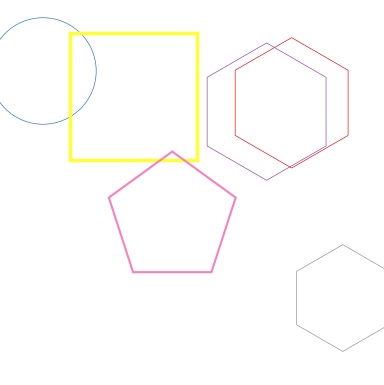[{"shape": "hexagon", "thickness": 0.5, "radius": 0.85, "center": [0.757, 0.733]}, {"shape": "circle", "thickness": 0.5, "radius": 0.69, "center": [0.111, 0.816]}, {"shape": "hexagon", "thickness": 0.5, "radius": 0.89, "center": [0.692, 0.71]}, {"shape": "square", "thickness": 2.5, "radius": 0.83, "center": [0.348, 0.749]}, {"shape": "pentagon", "thickness": 1.5, "radius": 0.87, "center": [0.447, 0.433]}, {"shape": "hexagon", "thickness": 0.5, "radius": 0.69, "center": [0.89, 0.226]}]